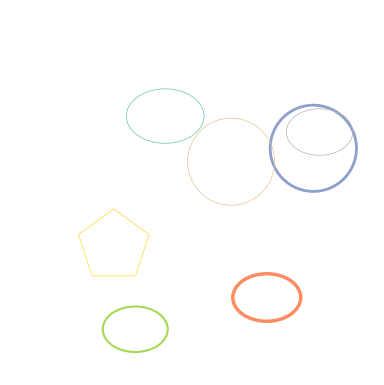[{"shape": "oval", "thickness": 0.5, "radius": 0.5, "center": [0.429, 0.698]}, {"shape": "oval", "thickness": 2.5, "radius": 0.44, "center": [0.693, 0.227]}, {"shape": "circle", "thickness": 2, "radius": 0.56, "center": [0.814, 0.615]}, {"shape": "oval", "thickness": 1.5, "radius": 0.42, "center": [0.351, 0.145]}, {"shape": "pentagon", "thickness": 0.5, "radius": 0.48, "center": [0.296, 0.361]}, {"shape": "circle", "thickness": 0.5, "radius": 0.57, "center": [0.6, 0.58]}, {"shape": "oval", "thickness": 0.5, "radius": 0.43, "center": [0.83, 0.657]}]